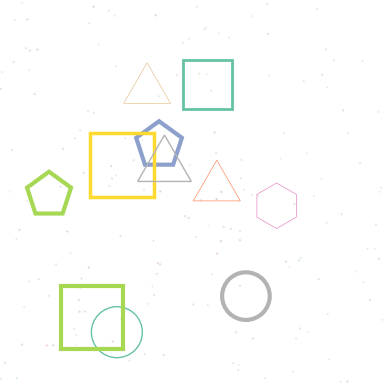[{"shape": "square", "thickness": 2, "radius": 0.32, "center": [0.539, 0.78]}, {"shape": "circle", "thickness": 1, "radius": 0.33, "center": [0.304, 0.137]}, {"shape": "triangle", "thickness": 0.5, "radius": 0.35, "center": [0.563, 0.513]}, {"shape": "pentagon", "thickness": 3, "radius": 0.31, "center": [0.413, 0.623]}, {"shape": "hexagon", "thickness": 0.5, "radius": 0.3, "center": [0.718, 0.466]}, {"shape": "pentagon", "thickness": 3, "radius": 0.3, "center": [0.127, 0.494]}, {"shape": "square", "thickness": 3, "radius": 0.41, "center": [0.239, 0.175]}, {"shape": "square", "thickness": 2.5, "radius": 0.41, "center": [0.316, 0.572]}, {"shape": "triangle", "thickness": 0.5, "radius": 0.35, "center": [0.382, 0.766]}, {"shape": "triangle", "thickness": 1, "radius": 0.4, "center": [0.427, 0.569]}, {"shape": "circle", "thickness": 3, "radius": 0.31, "center": [0.639, 0.231]}]